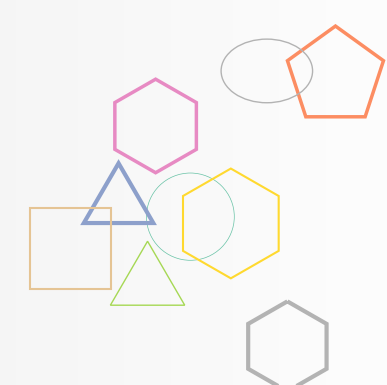[{"shape": "circle", "thickness": 0.5, "radius": 0.57, "center": [0.491, 0.437]}, {"shape": "pentagon", "thickness": 2.5, "radius": 0.65, "center": [0.866, 0.802]}, {"shape": "triangle", "thickness": 3, "radius": 0.52, "center": [0.306, 0.472]}, {"shape": "hexagon", "thickness": 2.5, "radius": 0.61, "center": [0.402, 0.673]}, {"shape": "triangle", "thickness": 1, "radius": 0.55, "center": [0.381, 0.263]}, {"shape": "hexagon", "thickness": 1.5, "radius": 0.71, "center": [0.596, 0.42]}, {"shape": "square", "thickness": 1.5, "radius": 0.52, "center": [0.181, 0.354]}, {"shape": "oval", "thickness": 1, "radius": 0.59, "center": [0.689, 0.816]}, {"shape": "hexagon", "thickness": 3, "radius": 0.58, "center": [0.742, 0.1]}]